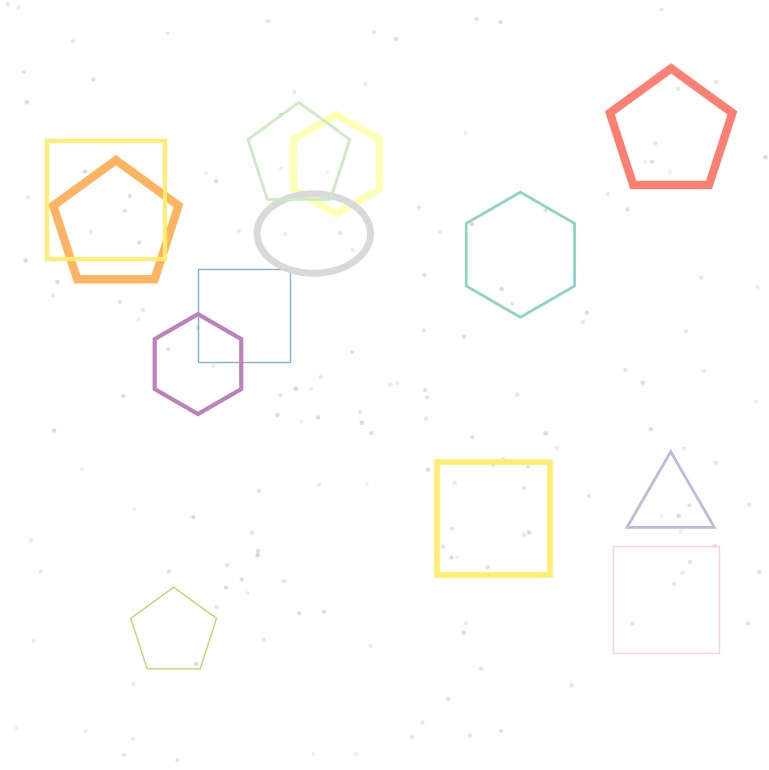[{"shape": "hexagon", "thickness": 1, "radius": 0.41, "center": [0.676, 0.669]}, {"shape": "hexagon", "thickness": 2.5, "radius": 0.32, "center": [0.437, 0.787]}, {"shape": "triangle", "thickness": 1, "radius": 0.33, "center": [0.871, 0.348]}, {"shape": "pentagon", "thickness": 3, "radius": 0.42, "center": [0.872, 0.827]}, {"shape": "square", "thickness": 0.5, "radius": 0.3, "center": [0.317, 0.59]}, {"shape": "pentagon", "thickness": 3, "radius": 0.43, "center": [0.151, 0.707]}, {"shape": "pentagon", "thickness": 0.5, "radius": 0.29, "center": [0.226, 0.179]}, {"shape": "square", "thickness": 0.5, "radius": 0.35, "center": [0.865, 0.222]}, {"shape": "oval", "thickness": 2.5, "radius": 0.37, "center": [0.408, 0.697]}, {"shape": "hexagon", "thickness": 1.5, "radius": 0.32, "center": [0.257, 0.527]}, {"shape": "pentagon", "thickness": 1, "radius": 0.35, "center": [0.388, 0.797]}, {"shape": "square", "thickness": 1.5, "radius": 0.38, "center": [0.138, 0.741]}, {"shape": "square", "thickness": 2, "radius": 0.37, "center": [0.641, 0.326]}]